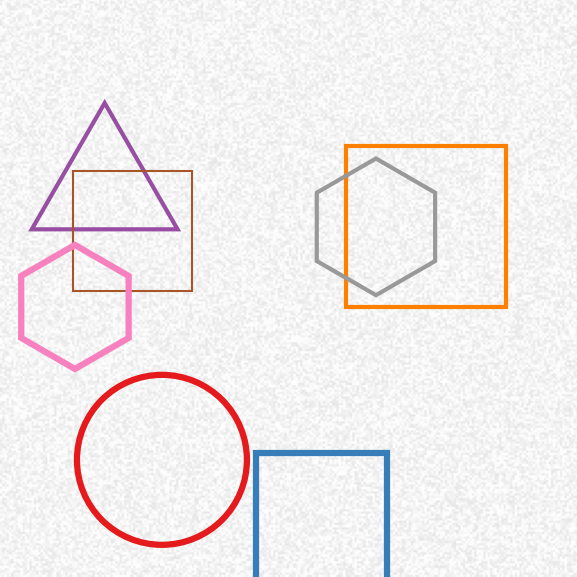[{"shape": "circle", "thickness": 3, "radius": 0.74, "center": [0.28, 0.203]}, {"shape": "square", "thickness": 3, "radius": 0.57, "center": [0.556, 0.101]}, {"shape": "triangle", "thickness": 2, "radius": 0.73, "center": [0.181, 0.675]}, {"shape": "square", "thickness": 2, "radius": 0.69, "center": [0.738, 0.607]}, {"shape": "square", "thickness": 1, "radius": 0.52, "center": [0.23, 0.599]}, {"shape": "hexagon", "thickness": 3, "radius": 0.54, "center": [0.13, 0.468]}, {"shape": "hexagon", "thickness": 2, "radius": 0.59, "center": [0.651, 0.606]}]